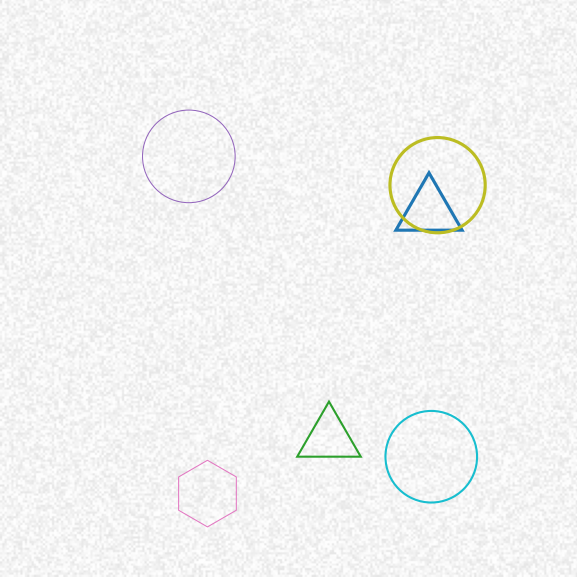[{"shape": "triangle", "thickness": 1.5, "radius": 0.33, "center": [0.743, 0.634]}, {"shape": "triangle", "thickness": 1, "radius": 0.32, "center": [0.57, 0.24]}, {"shape": "circle", "thickness": 0.5, "radius": 0.4, "center": [0.327, 0.728]}, {"shape": "hexagon", "thickness": 0.5, "radius": 0.29, "center": [0.359, 0.144]}, {"shape": "circle", "thickness": 1.5, "radius": 0.41, "center": [0.758, 0.678]}, {"shape": "circle", "thickness": 1, "radius": 0.4, "center": [0.747, 0.208]}]